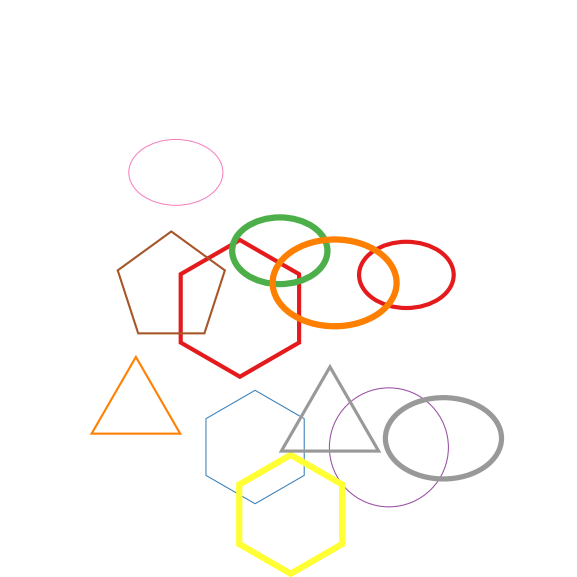[{"shape": "oval", "thickness": 2, "radius": 0.41, "center": [0.704, 0.523]}, {"shape": "hexagon", "thickness": 2, "radius": 0.59, "center": [0.415, 0.465]}, {"shape": "hexagon", "thickness": 0.5, "radius": 0.49, "center": [0.442, 0.225]}, {"shape": "oval", "thickness": 3, "radius": 0.41, "center": [0.485, 0.565]}, {"shape": "circle", "thickness": 0.5, "radius": 0.52, "center": [0.673, 0.225]}, {"shape": "oval", "thickness": 3, "radius": 0.54, "center": [0.579, 0.509]}, {"shape": "triangle", "thickness": 1, "radius": 0.44, "center": [0.235, 0.293]}, {"shape": "hexagon", "thickness": 3, "radius": 0.51, "center": [0.503, 0.109]}, {"shape": "pentagon", "thickness": 1, "radius": 0.49, "center": [0.297, 0.501]}, {"shape": "oval", "thickness": 0.5, "radius": 0.41, "center": [0.305, 0.701]}, {"shape": "triangle", "thickness": 1.5, "radius": 0.49, "center": [0.571, 0.267]}, {"shape": "oval", "thickness": 2.5, "radius": 0.5, "center": [0.768, 0.24]}]